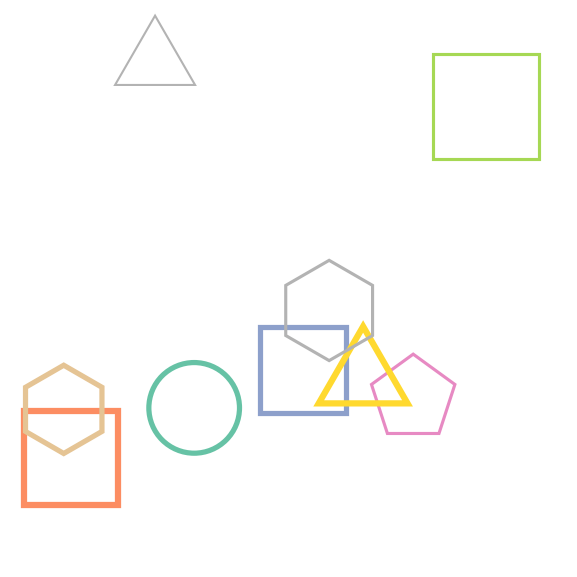[{"shape": "circle", "thickness": 2.5, "radius": 0.39, "center": [0.336, 0.293]}, {"shape": "square", "thickness": 3, "radius": 0.41, "center": [0.122, 0.207]}, {"shape": "square", "thickness": 2.5, "radius": 0.37, "center": [0.525, 0.359]}, {"shape": "pentagon", "thickness": 1.5, "radius": 0.38, "center": [0.715, 0.31]}, {"shape": "square", "thickness": 1.5, "radius": 0.46, "center": [0.841, 0.815]}, {"shape": "triangle", "thickness": 3, "radius": 0.44, "center": [0.629, 0.345]}, {"shape": "hexagon", "thickness": 2.5, "radius": 0.38, "center": [0.11, 0.29]}, {"shape": "triangle", "thickness": 1, "radius": 0.4, "center": [0.269, 0.892]}, {"shape": "hexagon", "thickness": 1.5, "radius": 0.43, "center": [0.57, 0.462]}]